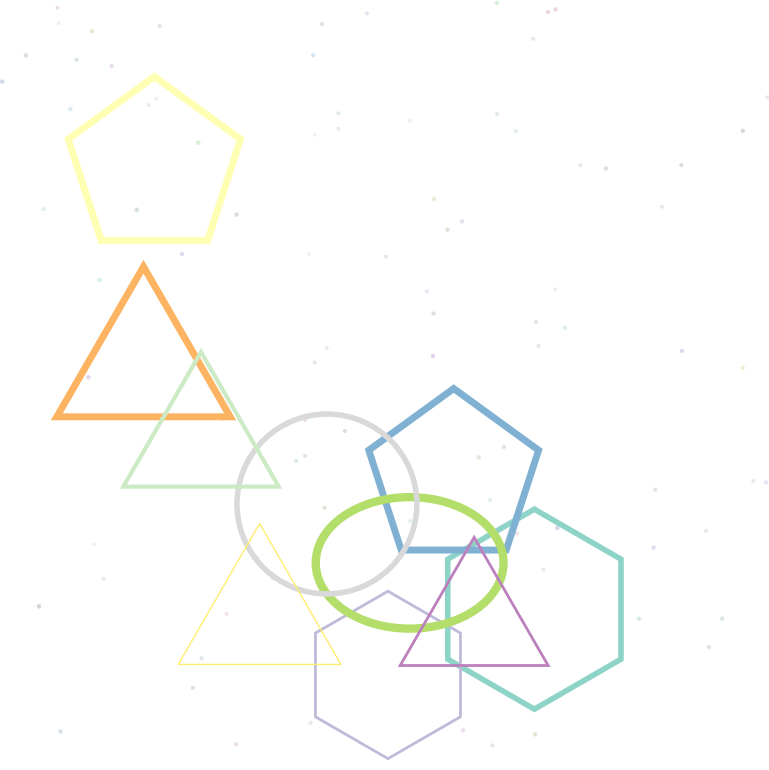[{"shape": "hexagon", "thickness": 2, "radius": 0.65, "center": [0.694, 0.209]}, {"shape": "pentagon", "thickness": 2.5, "radius": 0.59, "center": [0.201, 0.783]}, {"shape": "hexagon", "thickness": 1, "radius": 0.54, "center": [0.504, 0.123]}, {"shape": "pentagon", "thickness": 2.5, "radius": 0.58, "center": [0.589, 0.379]}, {"shape": "triangle", "thickness": 2.5, "radius": 0.65, "center": [0.186, 0.524]}, {"shape": "oval", "thickness": 3, "radius": 0.61, "center": [0.532, 0.269]}, {"shape": "circle", "thickness": 2, "radius": 0.58, "center": [0.425, 0.345]}, {"shape": "triangle", "thickness": 1, "radius": 0.55, "center": [0.616, 0.191]}, {"shape": "triangle", "thickness": 1.5, "radius": 0.58, "center": [0.261, 0.426]}, {"shape": "triangle", "thickness": 0.5, "radius": 0.61, "center": [0.337, 0.198]}]